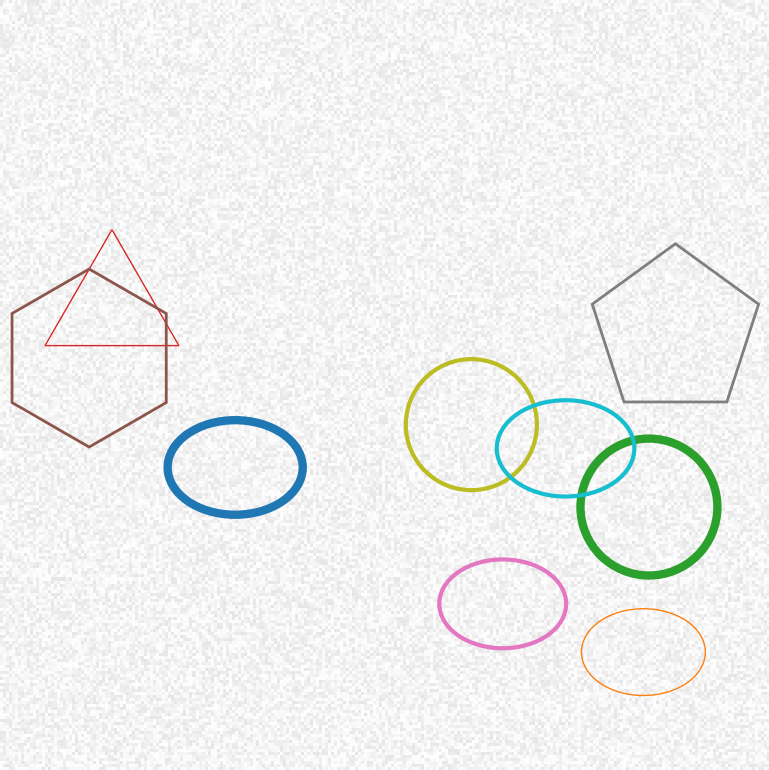[{"shape": "oval", "thickness": 3, "radius": 0.44, "center": [0.305, 0.393]}, {"shape": "oval", "thickness": 0.5, "radius": 0.4, "center": [0.836, 0.153]}, {"shape": "circle", "thickness": 3, "radius": 0.44, "center": [0.843, 0.342]}, {"shape": "triangle", "thickness": 0.5, "radius": 0.5, "center": [0.145, 0.601]}, {"shape": "hexagon", "thickness": 1, "radius": 0.58, "center": [0.116, 0.535]}, {"shape": "oval", "thickness": 1.5, "radius": 0.41, "center": [0.653, 0.216]}, {"shape": "pentagon", "thickness": 1, "radius": 0.57, "center": [0.877, 0.57]}, {"shape": "circle", "thickness": 1.5, "radius": 0.43, "center": [0.612, 0.449]}, {"shape": "oval", "thickness": 1.5, "radius": 0.45, "center": [0.734, 0.418]}]